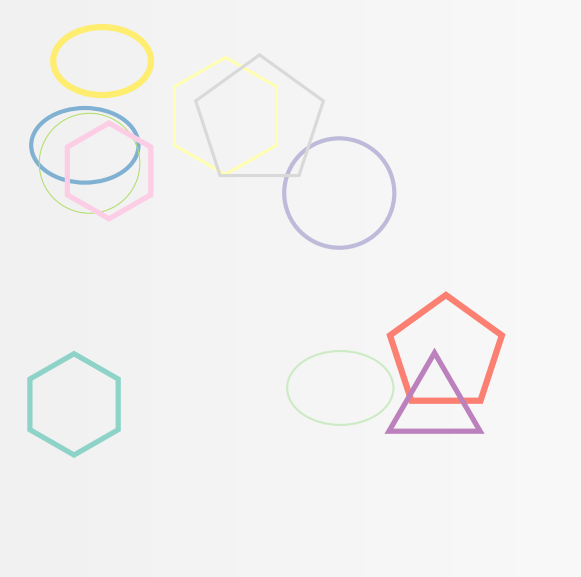[{"shape": "hexagon", "thickness": 2.5, "radius": 0.44, "center": [0.127, 0.299]}, {"shape": "hexagon", "thickness": 1.5, "radius": 0.51, "center": [0.388, 0.798]}, {"shape": "circle", "thickness": 2, "radius": 0.47, "center": [0.584, 0.665]}, {"shape": "pentagon", "thickness": 3, "radius": 0.51, "center": [0.767, 0.387]}, {"shape": "oval", "thickness": 2, "radius": 0.46, "center": [0.146, 0.748]}, {"shape": "circle", "thickness": 0.5, "radius": 0.43, "center": [0.154, 0.716]}, {"shape": "hexagon", "thickness": 2.5, "radius": 0.41, "center": [0.188, 0.703]}, {"shape": "pentagon", "thickness": 1.5, "radius": 0.58, "center": [0.447, 0.789]}, {"shape": "triangle", "thickness": 2.5, "radius": 0.45, "center": [0.748, 0.298]}, {"shape": "oval", "thickness": 1, "radius": 0.46, "center": [0.585, 0.327]}, {"shape": "oval", "thickness": 3, "radius": 0.42, "center": [0.176, 0.893]}]